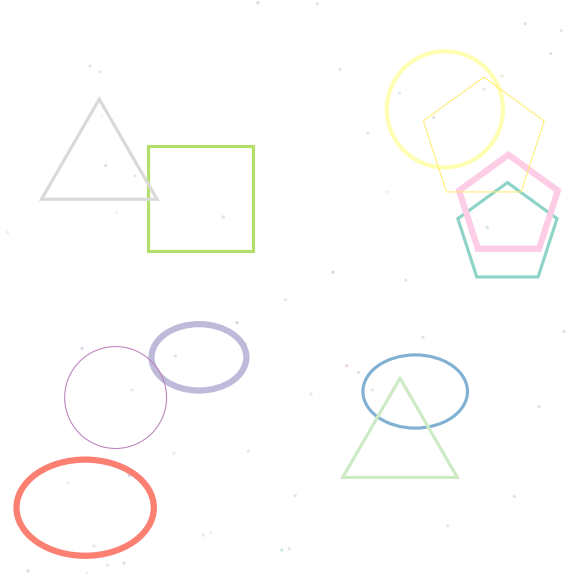[{"shape": "pentagon", "thickness": 1.5, "radius": 0.45, "center": [0.879, 0.593]}, {"shape": "circle", "thickness": 2, "radius": 0.5, "center": [0.77, 0.81]}, {"shape": "oval", "thickness": 3, "radius": 0.41, "center": [0.345, 0.38]}, {"shape": "oval", "thickness": 3, "radius": 0.59, "center": [0.147, 0.12]}, {"shape": "oval", "thickness": 1.5, "radius": 0.45, "center": [0.719, 0.321]}, {"shape": "square", "thickness": 1.5, "radius": 0.46, "center": [0.347, 0.655]}, {"shape": "pentagon", "thickness": 3, "radius": 0.45, "center": [0.88, 0.641]}, {"shape": "triangle", "thickness": 1.5, "radius": 0.58, "center": [0.172, 0.712]}, {"shape": "circle", "thickness": 0.5, "radius": 0.44, "center": [0.2, 0.311]}, {"shape": "triangle", "thickness": 1.5, "radius": 0.57, "center": [0.693, 0.23]}, {"shape": "pentagon", "thickness": 0.5, "radius": 0.55, "center": [0.838, 0.756]}]